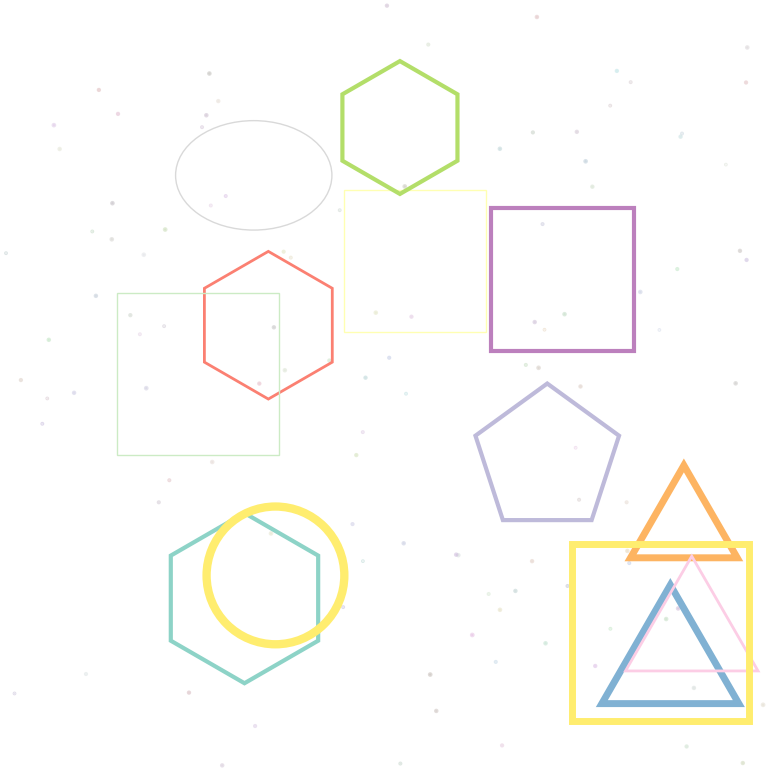[{"shape": "hexagon", "thickness": 1.5, "radius": 0.55, "center": [0.318, 0.223]}, {"shape": "square", "thickness": 0.5, "radius": 0.46, "center": [0.54, 0.661]}, {"shape": "pentagon", "thickness": 1.5, "radius": 0.49, "center": [0.711, 0.404]}, {"shape": "hexagon", "thickness": 1, "radius": 0.48, "center": [0.348, 0.578]}, {"shape": "triangle", "thickness": 2.5, "radius": 0.51, "center": [0.871, 0.138]}, {"shape": "triangle", "thickness": 2.5, "radius": 0.4, "center": [0.888, 0.316]}, {"shape": "hexagon", "thickness": 1.5, "radius": 0.43, "center": [0.519, 0.834]}, {"shape": "triangle", "thickness": 1, "radius": 0.5, "center": [0.898, 0.178]}, {"shape": "oval", "thickness": 0.5, "radius": 0.51, "center": [0.33, 0.772]}, {"shape": "square", "thickness": 1.5, "radius": 0.46, "center": [0.73, 0.637]}, {"shape": "square", "thickness": 0.5, "radius": 0.53, "center": [0.258, 0.515]}, {"shape": "circle", "thickness": 3, "radius": 0.45, "center": [0.358, 0.253]}, {"shape": "square", "thickness": 2.5, "radius": 0.58, "center": [0.857, 0.179]}]